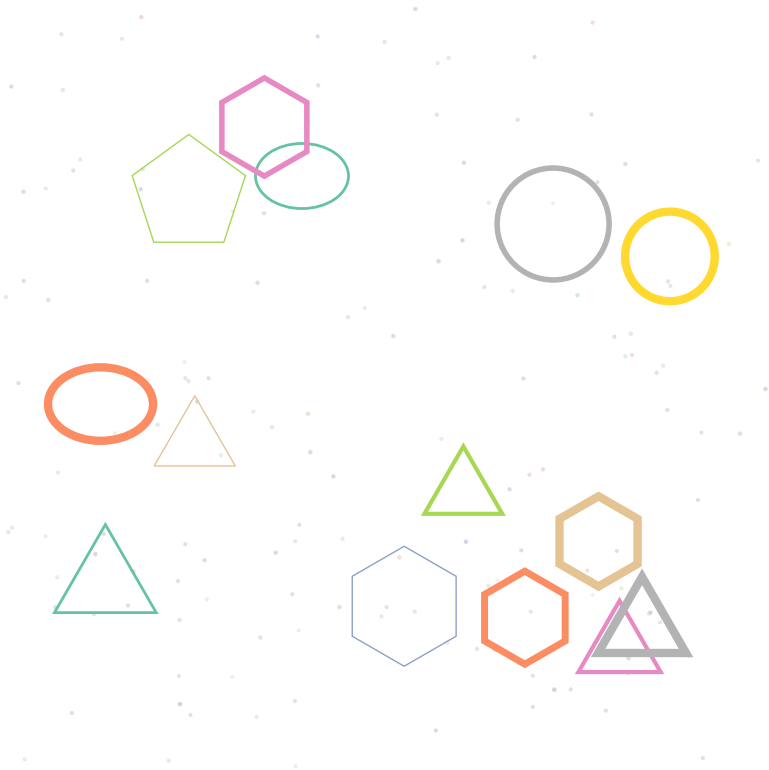[{"shape": "triangle", "thickness": 1, "radius": 0.38, "center": [0.137, 0.243]}, {"shape": "oval", "thickness": 1, "radius": 0.3, "center": [0.392, 0.771]}, {"shape": "oval", "thickness": 3, "radius": 0.34, "center": [0.131, 0.475]}, {"shape": "hexagon", "thickness": 2.5, "radius": 0.3, "center": [0.682, 0.198]}, {"shape": "hexagon", "thickness": 0.5, "radius": 0.39, "center": [0.525, 0.213]}, {"shape": "triangle", "thickness": 1.5, "radius": 0.31, "center": [0.805, 0.158]}, {"shape": "hexagon", "thickness": 2, "radius": 0.32, "center": [0.343, 0.835]}, {"shape": "pentagon", "thickness": 0.5, "radius": 0.39, "center": [0.245, 0.748]}, {"shape": "triangle", "thickness": 1.5, "radius": 0.29, "center": [0.602, 0.362]}, {"shape": "circle", "thickness": 3, "radius": 0.29, "center": [0.87, 0.667]}, {"shape": "triangle", "thickness": 0.5, "radius": 0.3, "center": [0.253, 0.425]}, {"shape": "hexagon", "thickness": 3, "radius": 0.29, "center": [0.777, 0.297]}, {"shape": "circle", "thickness": 2, "radius": 0.36, "center": [0.718, 0.709]}, {"shape": "triangle", "thickness": 3, "radius": 0.33, "center": [0.834, 0.185]}]